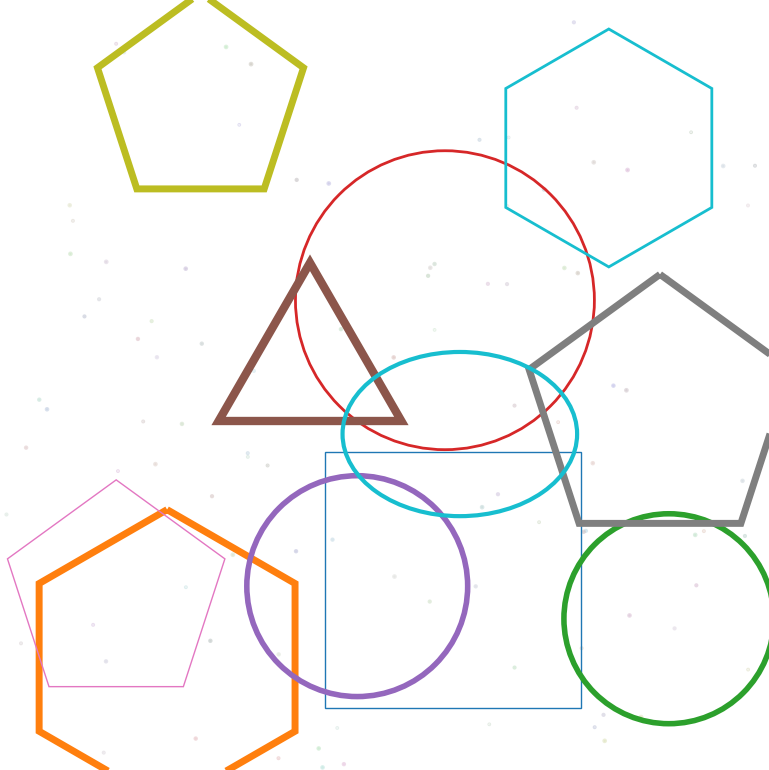[{"shape": "square", "thickness": 0.5, "radius": 0.83, "center": [0.589, 0.247]}, {"shape": "hexagon", "thickness": 2.5, "radius": 0.96, "center": [0.217, 0.146]}, {"shape": "circle", "thickness": 2, "radius": 0.68, "center": [0.869, 0.196]}, {"shape": "circle", "thickness": 1, "radius": 0.97, "center": [0.578, 0.61]}, {"shape": "circle", "thickness": 2, "radius": 0.72, "center": [0.464, 0.239]}, {"shape": "triangle", "thickness": 3, "radius": 0.69, "center": [0.403, 0.522]}, {"shape": "pentagon", "thickness": 0.5, "radius": 0.74, "center": [0.151, 0.228]}, {"shape": "pentagon", "thickness": 2.5, "radius": 0.89, "center": [0.857, 0.465]}, {"shape": "pentagon", "thickness": 2.5, "radius": 0.7, "center": [0.26, 0.868]}, {"shape": "oval", "thickness": 1.5, "radius": 0.76, "center": [0.597, 0.436]}, {"shape": "hexagon", "thickness": 1, "radius": 0.77, "center": [0.791, 0.808]}]